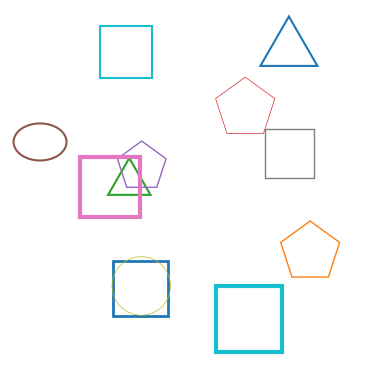[{"shape": "square", "thickness": 2, "radius": 0.35, "center": [0.365, 0.25]}, {"shape": "triangle", "thickness": 1.5, "radius": 0.43, "center": [0.75, 0.872]}, {"shape": "pentagon", "thickness": 1, "radius": 0.4, "center": [0.806, 0.345]}, {"shape": "triangle", "thickness": 1.5, "radius": 0.32, "center": [0.336, 0.526]}, {"shape": "pentagon", "thickness": 0.5, "radius": 0.4, "center": [0.637, 0.719]}, {"shape": "pentagon", "thickness": 1, "radius": 0.33, "center": [0.368, 0.567]}, {"shape": "oval", "thickness": 1.5, "radius": 0.34, "center": [0.104, 0.631]}, {"shape": "square", "thickness": 3, "radius": 0.39, "center": [0.287, 0.515]}, {"shape": "square", "thickness": 1, "radius": 0.32, "center": [0.753, 0.6]}, {"shape": "circle", "thickness": 0.5, "radius": 0.38, "center": [0.367, 0.257]}, {"shape": "square", "thickness": 3, "radius": 0.43, "center": [0.647, 0.172]}, {"shape": "square", "thickness": 1.5, "radius": 0.34, "center": [0.326, 0.866]}]